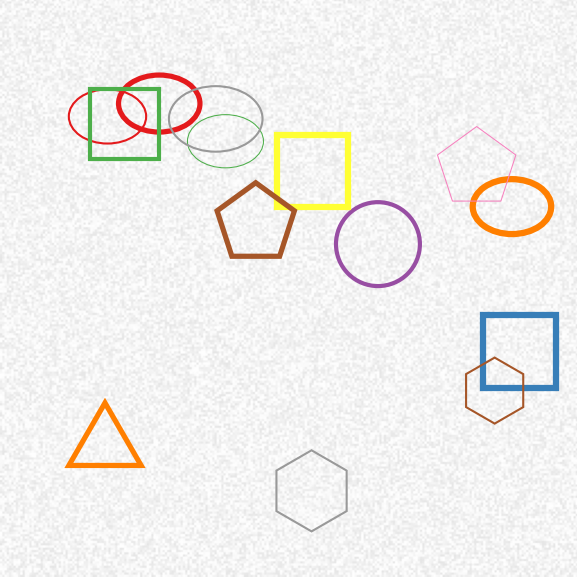[{"shape": "oval", "thickness": 2.5, "radius": 0.35, "center": [0.276, 0.82]}, {"shape": "oval", "thickness": 1, "radius": 0.33, "center": [0.186, 0.797]}, {"shape": "square", "thickness": 3, "radius": 0.32, "center": [0.899, 0.39]}, {"shape": "square", "thickness": 2, "radius": 0.3, "center": [0.216, 0.784]}, {"shape": "oval", "thickness": 0.5, "radius": 0.33, "center": [0.39, 0.755]}, {"shape": "circle", "thickness": 2, "radius": 0.36, "center": [0.654, 0.576]}, {"shape": "oval", "thickness": 3, "radius": 0.34, "center": [0.886, 0.641]}, {"shape": "triangle", "thickness": 2.5, "radius": 0.36, "center": [0.182, 0.229]}, {"shape": "square", "thickness": 3, "radius": 0.31, "center": [0.541, 0.702]}, {"shape": "hexagon", "thickness": 1, "radius": 0.29, "center": [0.857, 0.323]}, {"shape": "pentagon", "thickness": 2.5, "radius": 0.35, "center": [0.443, 0.612]}, {"shape": "pentagon", "thickness": 0.5, "radius": 0.36, "center": [0.825, 0.709]}, {"shape": "hexagon", "thickness": 1, "radius": 0.35, "center": [0.539, 0.149]}, {"shape": "oval", "thickness": 1, "radius": 0.41, "center": [0.374, 0.793]}]